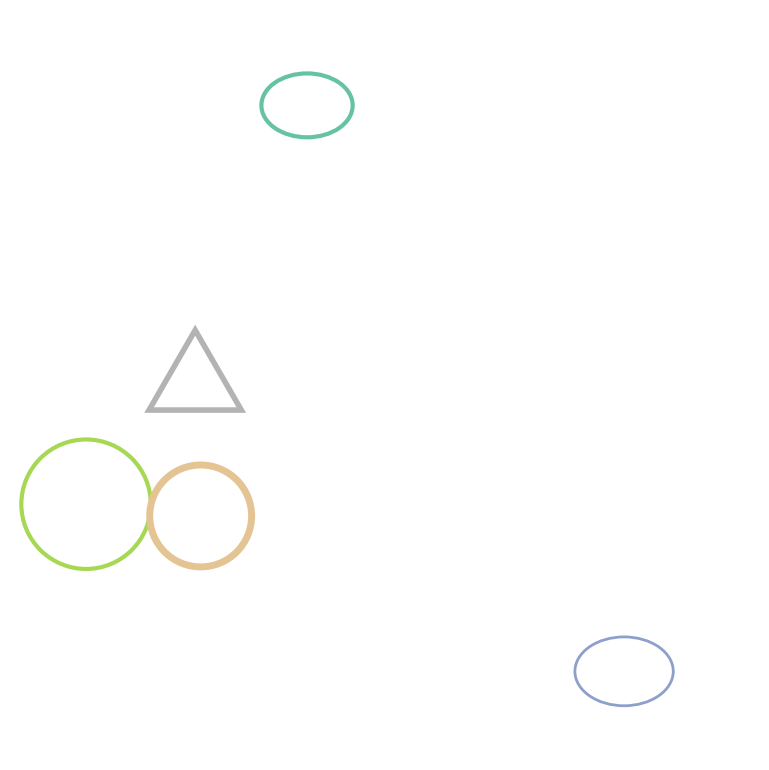[{"shape": "oval", "thickness": 1.5, "radius": 0.3, "center": [0.399, 0.863]}, {"shape": "oval", "thickness": 1, "radius": 0.32, "center": [0.81, 0.128]}, {"shape": "circle", "thickness": 1.5, "radius": 0.42, "center": [0.112, 0.345]}, {"shape": "circle", "thickness": 2.5, "radius": 0.33, "center": [0.261, 0.33]}, {"shape": "triangle", "thickness": 2, "radius": 0.35, "center": [0.253, 0.502]}]